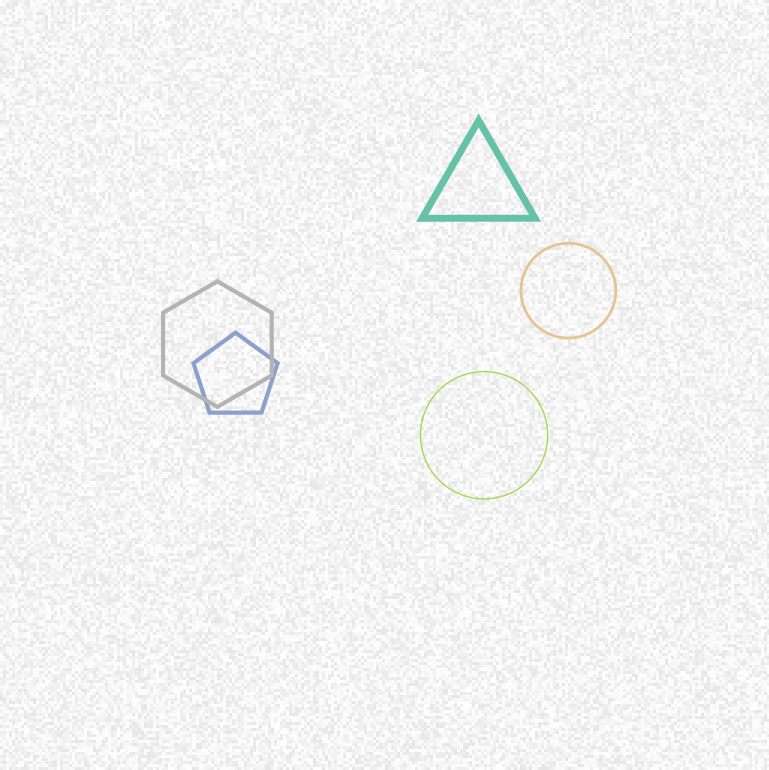[{"shape": "triangle", "thickness": 2.5, "radius": 0.42, "center": [0.622, 0.759]}, {"shape": "pentagon", "thickness": 1.5, "radius": 0.29, "center": [0.306, 0.511]}, {"shape": "circle", "thickness": 0.5, "radius": 0.41, "center": [0.629, 0.435]}, {"shape": "circle", "thickness": 1, "radius": 0.31, "center": [0.738, 0.623]}, {"shape": "hexagon", "thickness": 1.5, "radius": 0.41, "center": [0.282, 0.553]}]